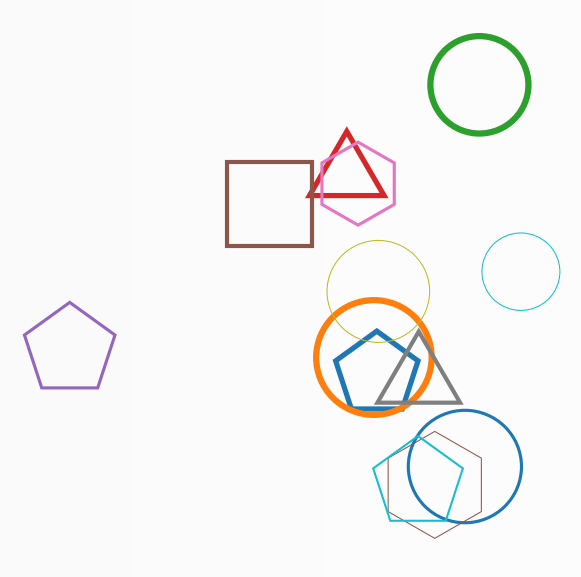[{"shape": "circle", "thickness": 1.5, "radius": 0.49, "center": [0.8, 0.191]}, {"shape": "pentagon", "thickness": 2.5, "radius": 0.37, "center": [0.648, 0.351]}, {"shape": "circle", "thickness": 3, "radius": 0.5, "center": [0.643, 0.38]}, {"shape": "circle", "thickness": 3, "radius": 0.42, "center": [0.825, 0.852]}, {"shape": "triangle", "thickness": 2.5, "radius": 0.37, "center": [0.597, 0.698]}, {"shape": "pentagon", "thickness": 1.5, "radius": 0.41, "center": [0.12, 0.394]}, {"shape": "square", "thickness": 2, "radius": 0.37, "center": [0.464, 0.646]}, {"shape": "hexagon", "thickness": 0.5, "radius": 0.46, "center": [0.748, 0.16]}, {"shape": "hexagon", "thickness": 1.5, "radius": 0.36, "center": [0.616, 0.681]}, {"shape": "triangle", "thickness": 2, "radius": 0.41, "center": [0.72, 0.343]}, {"shape": "circle", "thickness": 0.5, "radius": 0.44, "center": [0.651, 0.495]}, {"shape": "pentagon", "thickness": 1, "radius": 0.41, "center": [0.719, 0.163]}, {"shape": "circle", "thickness": 0.5, "radius": 0.34, "center": [0.896, 0.529]}]